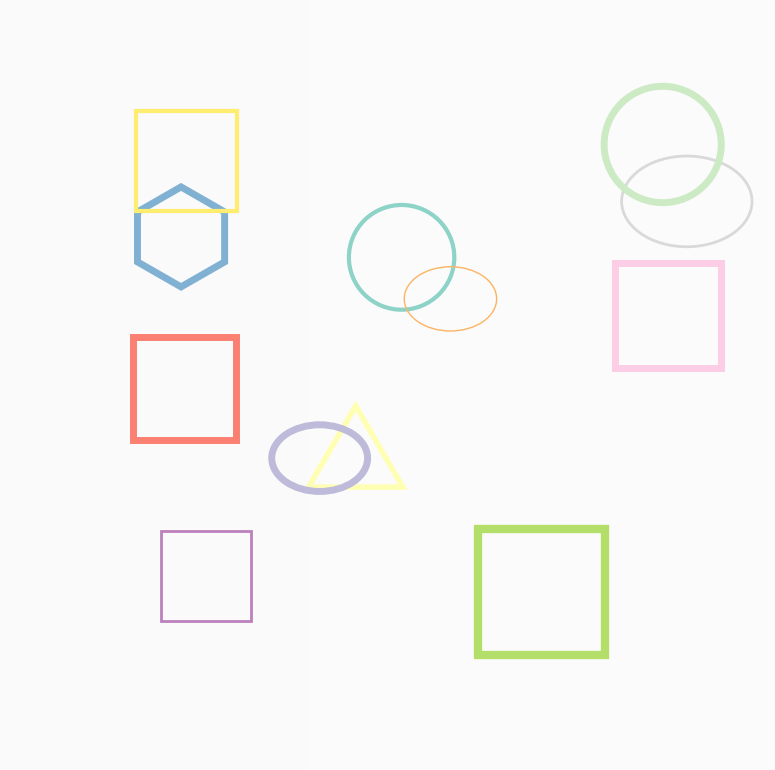[{"shape": "circle", "thickness": 1.5, "radius": 0.34, "center": [0.518, 0.666]}, {"shape": "triangle", "thickness": 2, "radius": 0.35, "center": [0.459, 0.403]}, {"shape": "oval", "thickness": 2.5, "radius": 0.31, "center": [0.412, 0.405]}, {"shape": "square", "thickness": 2.5, "radius": 0.33, "center": [0.238, 0.496]}, {"shape": "hexagon", "thickness": 2.5, "radius": 0.32, "center": [0.234, 0.692]}, {"shape": "oval", "thickness": 0.5, "radius": 0.3, "center": [0.581, 0.612]}, {"shape": "square", "thickness": 3, "radius": 0.41, "center": [0.698, 0.232]}, {"shape": "square", "thickness": 2.5, "radius": 0.34, "center": [0.862, 0.59]}, {"shape": "oval", "thickness": 1, "radius": 0.42, "center": [0.886, 0.738]}, {"shape": "square", "thickness": 1, "radius": 0.29, "center": [0.266, 0.252]}, {"shape": "circle", "thickness": 2.5, "radius": 0.38, "center": [0.855, 0.812]}, {"shape": "square", "thickness": 1.5, "radius": 0.33, "center": [0.241, 0.791]}]